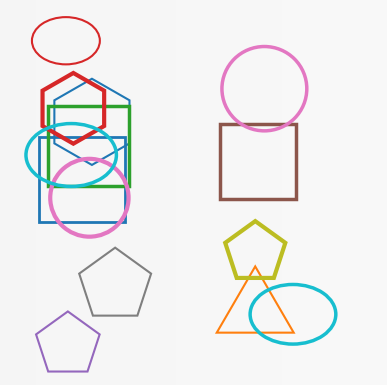[{"shape": "hexagon", "thickness": 1.5, "radius": 0.56, "center": [0.237, 0.684]}, {"shape": "square", "thickness": 2, "radius": 0.55, "center": [0.212, 0.533]}, {"shape": "triangle", "thickness": 1.5, "radius": 0.57, "center": [0.659, 0.193]}, {"shape": "square", "thickness": 2.5, "radius": 0.52, "center": [0.228, 0.621]}, {"shape": "hexagon", "thickness": 3, "radius": 0.46, "center": [0.189, 0.719]}, {"shape": "oval", "thickness": 1.5, "radius": 0.44, "center": [0.17, 0.894]}, {"shape": "pentagon", "thickness": 1.5, "radius": 0.43, "center": [0.175, 0.105]}, {"shape": "square", "thickness": 2.5, "radius": 0.49, "center": [0.666, 0.58]}, {"shape": "circle", "thickness": 3, "radius": 0.51, "center": [0.231, 0.486]}, {"shape": "circle", "thickness": 2.5, "radius": 0.55, "center": [0.682, 0.77]}, {"shape": "pentagon", "thickness": 1.5, "radius": 0.49, "center": [0.297, 0.259]}, {"shape": "pentagon", "thickness": 3, "radius": 0.41, "center": [0.659, 0.344]}, {"shape": "oval", "thickness": 2.5, "radius": 0.58, "center": [0.184, 0.597]}, {"shape": "oval", "thickness": 2.5, "radius": 0.55, "center": [0.756, 0.184]}]